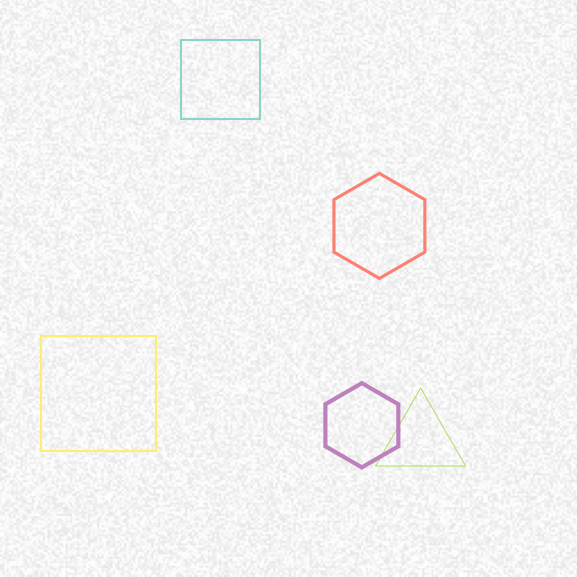[{"shape": "square", "thickness": 1, "radius": 0.34, "center": [0.382, 0.861]}, {"shape": "hexagon", "thickness": 1.5, "radius": 0.45, "center": [0.657, 0.608]}, {"shape": "triangle", "thickness": 0.5, "radius": 0.45, "center": [0.728, 0.237]}, {"shape": "hexagon", "thickness": 2, "radius": 0.36, "center": [0.627, 0.263]}, {"shape": "square", "thickness": 1, "radius": 0.5, "center": [0.171, 0.318]}]